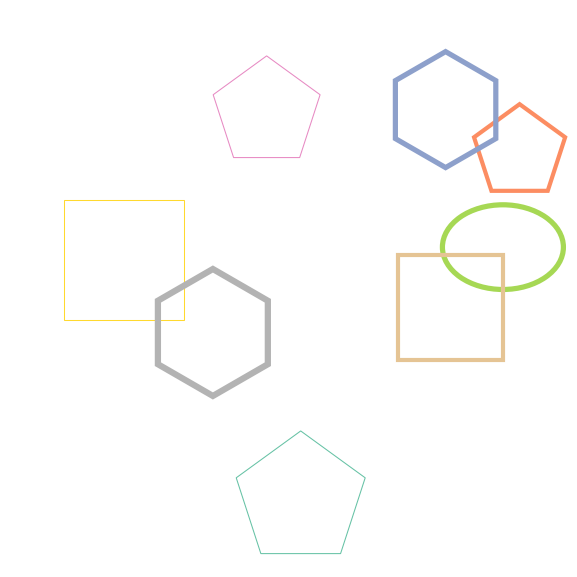[{"shape": "pentagon", "thickness": 0.5, "radius": 0.59, "center": [0.521, 0.135]}, {"shape": "pentagon", "thickness": 2, "radius": 0.41, "center": [0.9, 0.736]}, {"shape": "hexagon", "thickness": 2.5, "radius": 0.5, "center": [0.772, 0.809]}, {"shape": "pentagon", "thickness": 0.5, "radius": 0.49, "center": [0.462, 0.805]}, {"shape": "oval", "thickness": 2.5, "radius": 0.52, "center": [0.871, 0.571]}, {"shape": "square", "thickness": 0.5, "radius": 0.52, "center": [0.214, 0.549]}, {"shape": "square", "thickness": 2, "radius": 0.46, "center": [0.781, 0.466]}, {"shape": "hexagon", "thickness": 3, "radius": 0.55, "center": [0.369, 0.423]}]